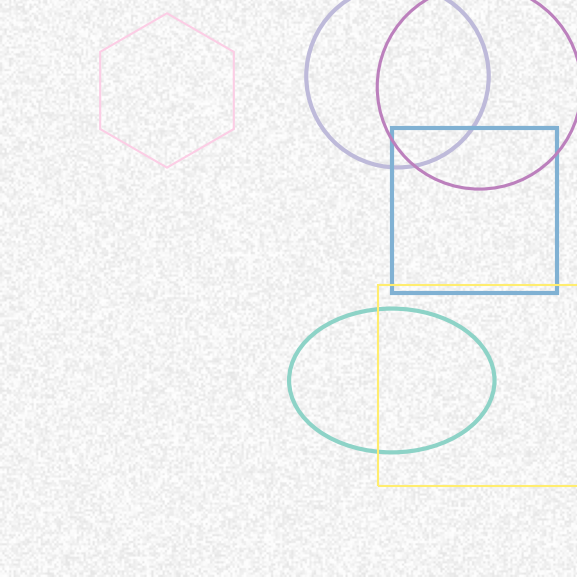[{"shape": "oval", "thickness": 2, "radius": 0.89, "center": [0.678, 0.34]}, {"shape": "circle", "thickness": 2, "radius": 0.79, "center": [0.688, 0.867]}, {"shape": "square", "thickness": 2, "radius": 0.71, "center": [0.822, 0.634]}, {"shape": "hexagon", "thickness": 1, "radius": 0.67, "center": [0.289, 0.843]}, {"shape": "circle", "thickness": 1.5, "radius": 0.88, "center": [0.83, 0.849]}, {"shape": "square", "thickness": 1, "radius": 0.87, "center": [0.829, 0.332]}]